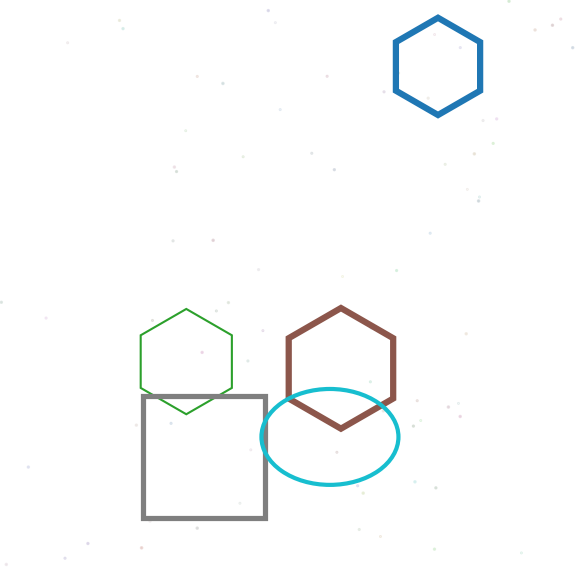[{"shape": "hexagon", "thickness": 3, "radius": 0.42, "center": [0.758, 0.884]}, {"shape": "hexagon", "thickness": 1, "radius": 0.46, "center": [0.323, 0.373]}, {"shape": "hexagon", "thickness": 3, "radius": 0.52, "center": [0.59, 0.361]}, {"shape": "square", "thickness": 2.5, "radius": 0.53, "center": [0.353, 0.208]}, {"shape": "oval", "thickness": 2, "radius": 0.59, "center": [0.571, 0.243]}]